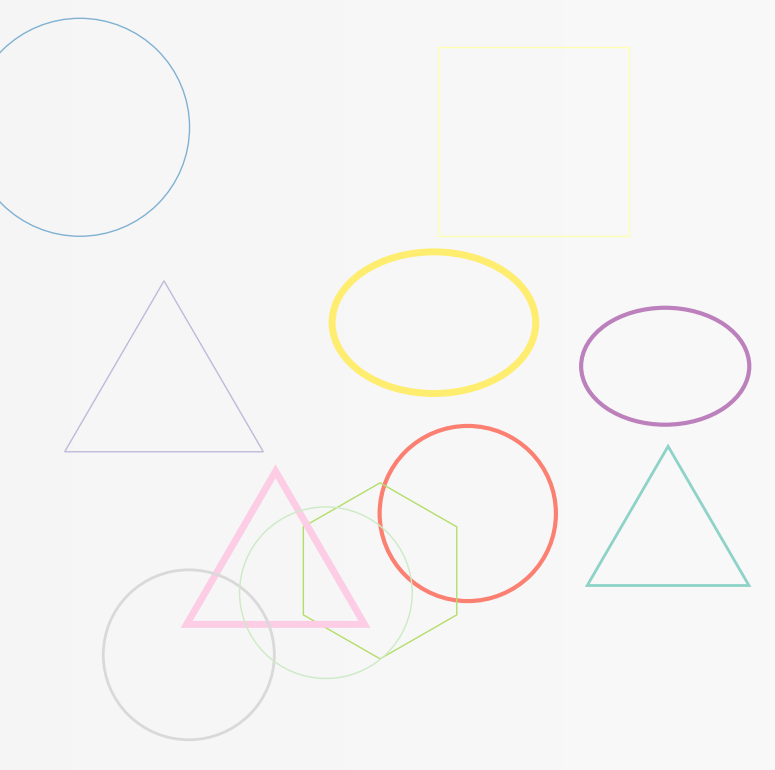[{"shape": "triangle", "thickness": 1, "radius": 0.6, "center": [0.862, 0.3]}, {"shape": "square", "thickness": 0.5, "radius": 0.62, "center": [0.688, 0.816]}, {"shape": "triangle", "thickness": 0.5, "radius": 0.74, "center": [0.212, 0.487]}, {"shape": "circle", "thickness": 1.5, "radius": 0.57, "center": [0.604, 0.333]}, {"shape": "circle", "thickness": 0.5, "radius": 0.71, "center": [0.103, 0.835]}, {"shape": "hexagon", "thickness": 0.5, "radius": 0.57, "center": [0.49, 0.259]}, {"shape": "triangle", "thickness": 2.5, "radius": 0.66, "center": [0.356, 0.255]}, {"shape": "circle", "thickness": 1, "radius": 0.55, "center": [0.244, 0.15]}, {"shape": "oval", "thickness": 1.5, "radius": 0.54, "center": [0.858, 0.524]}, {"shape": "circle", "thickness": 0.5, "radius": 0.56, "center": [0.421, 0.23]}, {"shape": "oval", "thickness": 2.5, "radius": 0.66, "center": [0.56, 0.581]}]